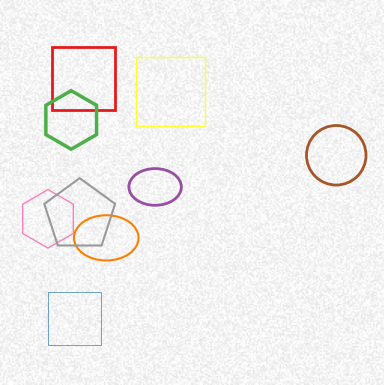[{"shape": "square", "thickness": 2, "radius": 0.41, "center": [0.217, 0.797]}, {"shape": "square", "thickness": 0.5, "radius": 0.34, "center": [0.193, 0.173]}, {"shape": "hexagon", "thickness": 2.5, "radius": 0.38, "center": [0.185, 0.688]}, {"shape": "oval", "thickness": 2, "radius": 0.34, "center": [0.403, 0.514]}, {"shape": "oval", "thickness": 1.5, "radius": 0.42, "center": [0.276, 0.382]}, {"shape": "square", "thickness": 1, "radius": 0.45, "center": [0.443, 0.763]}, {"shape": "circle", "thickness": 2, "radius": 0.39, "center": [0.873, 0.597]}, {"shape": "hexagon", "thickness": 1, "radius": 0.38, "center": [0.125, 0.432]}, {"shape": "pentagon", "thickness": 1.5, "radius": 0.48, "center": [0.207, 0.441]}]